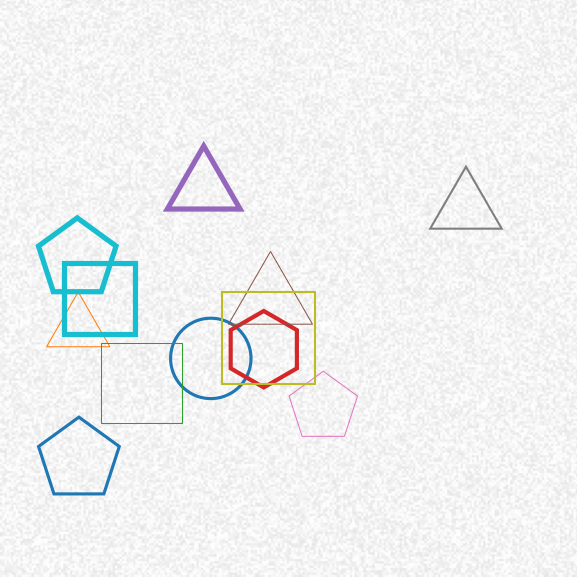[{"shape": "circle", "thickness": 1.5, "radius": 0.35, "center": [0.365, 0.379]}, {"shape": "pentagon", "thickness": 1.5, "radius": 0.37, "center": [0.137, 0.203]}, {"shape": "triangle", "thickness": 0.5, "radius": 0.32, "center": [0.135, 0.43]}, {"shape": "square", "thickness": 0.5, "radius": 0.35, "center": [0.244, 0.336]}, {"shape": "hexagon", "thickness": 2, "radius": 0.33, "center": [0.457, 0.394]}, {"shape": "triangle", "thickness": 2.5, "radius": 0.36, "center": [0.353, 0.674]}, {"shape": "triangle", "thickness": 0.5, "radius": 0.42, "center": [0.468, 0.48]}, {"shape": "pentagon", "thickness": 0.5, "radius": 0.31, "center": [0.56, 0.294]}, {"shape": "triangle", "thickness": 1, "radius": 0.36, "center": [0.807, 0.639]}, {"shape": "square", "thickness": 1, "radius": 0.4, "center": [0.465, 0.414]}, {"shape": "pentagon", "thickness": 2.5, "radius": 0.35, "center": [0.134, 0.551]}, {"shape": "square", "thickness": 2.5, "radius": 0.31, "center": [0.172, 0.483]}]